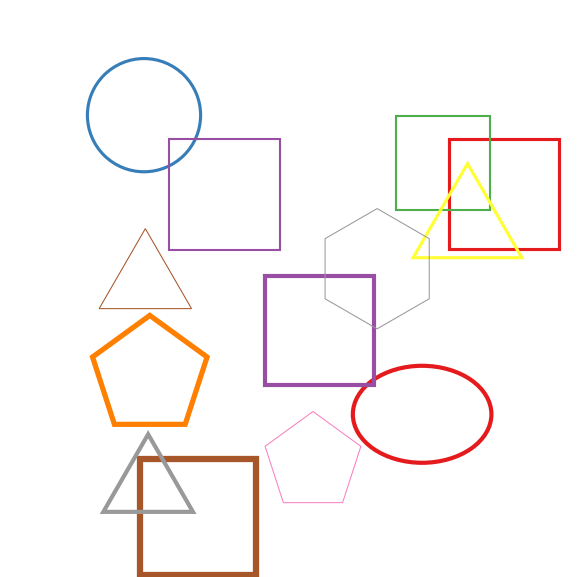[{"shape": "oval", "thickness": 2, "radius": 0.6, "center": [0.731, 0.282]}, {"shape": "square", "thickness": 1.5, "radius": 0.48, "center": [0.872, 0.663]}, {"shape": "circle", "thickness": 1.5, "radius": 0.49, "center": [0.249, 0.8]}, {"shape": "square", "thickness": 1, "radius": 0.41, "center": [0.766, 0.717]}, {"shape": "square", "thickness": 2, "radius": 0.47, "center": [0.553, 0.427]}, {"shape": "square", "thickness": 1, "radius": 0.48, "center": [0.389, 0.662]}, {"shape": "pentagon", "thickness": 2.5, "radius": 0.52, "center": [0.259, 0.349]}, {"shape": "triangle", "thickness": 1.5, "radius": 0.54, "center": [0.81, 0.607]}, {"shape": "square", "thickness": 3, "radius": 0.5, "center": [0.342, 0.104]}, {"shape": "triangle", "thickness": 0.5, "radius": 0.46, "center": [0.252, 0.511]}, {"shape": "pentagon", "thickness": 0.5, "radius": 0.44, "center": [0.542, 0.199]}, {"shape": "hexagon", "thickness": 0.5, "radius": 0.52, "center": [0.653, 0.534]}, {"shape": "triangle", "thickness": 2, "radius": 0.45, "center": [0.257, 0.158]}]